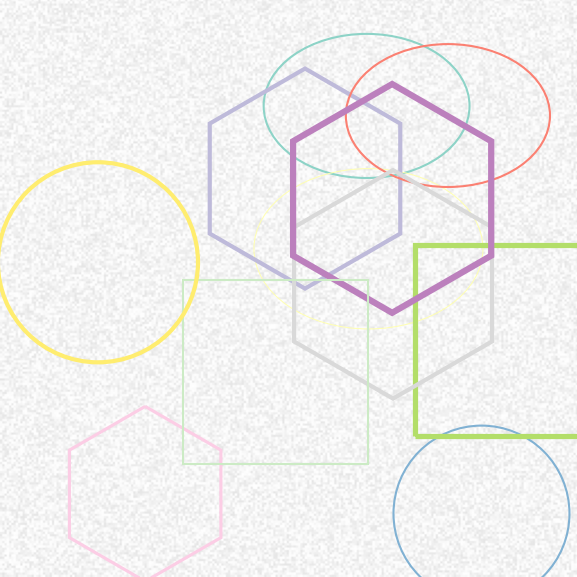[{"shape": "oval", "thickness": 1, "radius": 0.89, "center": [0.635, 0.816]}, {"shape": "oval", "thickness": 0.5, "radius": 0.99, "center": [0.638, 0.568]}, {"shape": "hexagon", "thickness": 2, "radius": 0.95, "center": [0.528, 0.69]}, {"shape": "oval", "thickness": 1, "radius": 0.88, "center": [0.776, 0.799]}, {"shape": "circle", "thickness": 1, "radius": 0.76, "center": [0.834, 0.11]}, {"shape": "square", "thickness": 2.5, "radius": 0.83, "center": [0.884, 0.41]}, {"shape": "hexagon", "thickness": 1.5, "radius": 0.76, "center": [0.251, 0.144]}, {"shape": "hexagon", "thickness": 2, "radius": 0.99, "center": [0.681, 0.507]}, {"shape": "hexagon", "thickness": 3, "radius": 0.99, "center": [0.679, 0.656]}, {"shape": "square", "thickness": 1, "radius": 0.8, "center": [0.477, 0.355]}, {"shape": "circle", "thickness": 2, "radius": 0.87, "center": [0.17, 0.545]}]